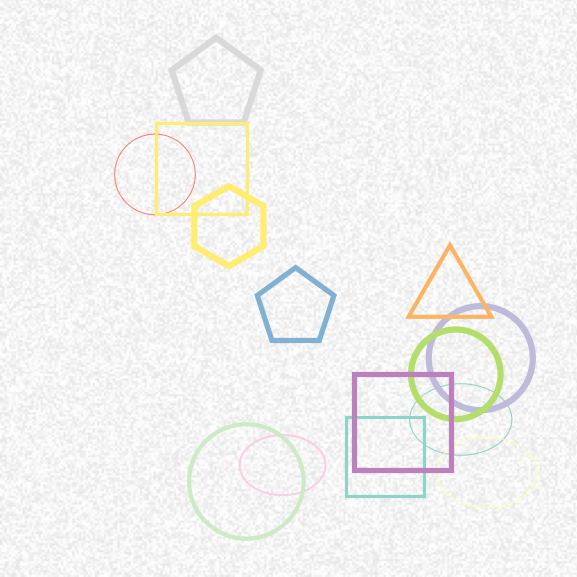[{"shape": "oval", "thickness": 0.5, "radius": 0.44, "center": [0.798, 0.273]}, {"shape": "square", "thickness": 1.5, "radius": 0.34, "center": [0.667, 0.209]}, {"shape": "oval", "thickness": 0.5, "radius": 0.43, "center": [0.843, 0.181]}, {"shape": "circle", "thickness": 3, "radius": 0.45, "center": [0.832, 0.379]}, {"shape": "circle", "thickness": 0.5, "radius": 0.35, "center": [0.268, 0.697]}, {"shape": "pentagon", "thickness": 2.5, "radius": 0.35, "center": [0.512, 0.466]}, {"shape": "triangle", "thickness": 2, "radius": 0.41, "center": [0.779, 0.492]}, {"shape": "circle", "thickness": 3, "radius": 0.39, "center": [0.789, 0.351]}, {"shape": "oval", "thickness": 1, "radius": 0.37, "center": [0.489, 0.194]}, {"shape": "pentagon", "thickness": 3, "radius": 0.41, "center": [0.374, 0.853]}, {"shape": "square", "thickness": 2.5, "radius": 0.42, "center": [0.697, 0.269]}, {"shape": "circle", "thickness": 2, "radius": 0.5, "center": [0.427, 0.165]}, {"shape": "square", "thickness": 1.5, "radius": 0.39, "center": [0.348, 0.707]}, {"shape": "hexagon", "thickness": 3, "radius": 0.35, "center": [0.396, 0.608]}]